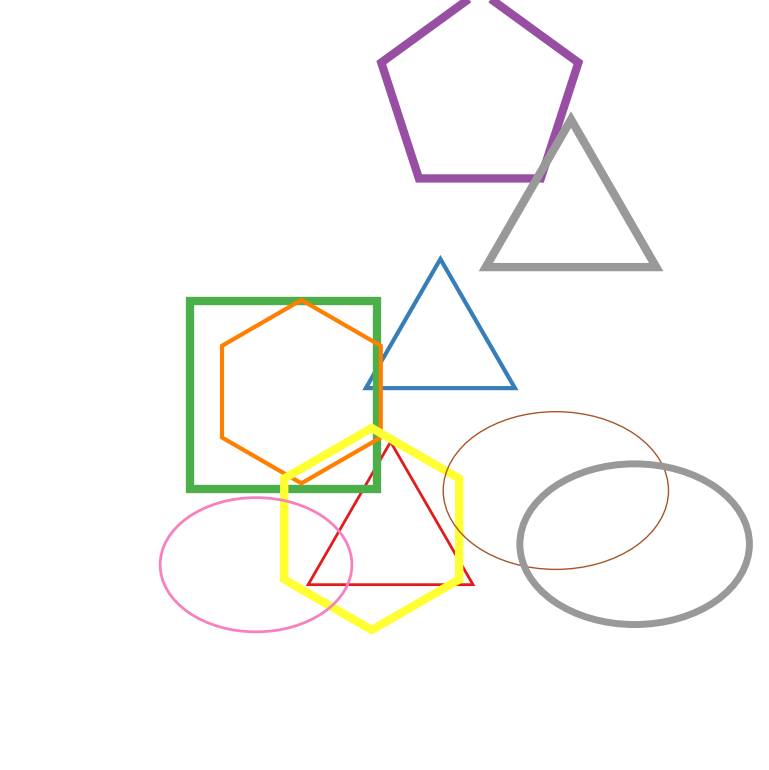[{"shape": "triangle", "thickness": 1, "radius": 0.62, "center": [0.507, 0.302]}, {"shape": "triangle", "thickness": 1.5, "radius": 0.56, "center": [0.572, 0.552]}, {"shape": "square", "thickness": 3, "radius": 0.61, "center": [0.368, 0.487]}, {"shape": "pentagon", "thickness": 3, "radius": 0.67, "center": [0.623, 0.877]}, {"shape": "hexagon", "thickness": 1.5, "radius": 0.6, "center": [0.391, 0.491]}, {"shape": "hexagon", "thickness": 3, "radius": 0.66, "center": [0.483, 0.313]}, {"shape": "oval", "thickness": 0.5, "radius": 0.73, "center": [0.722, 0.363]}, {"shape": "oval", "thickness": 1, "radius": 0.62, "center": [0.333, 0.267]}, {"shape": "triangle", "thickness": 3, "radius": 0.64, "center": [0.742, 0.717]}, {"shape": "oval", "thickness": 2.5, "radius": 0.75, "center": [0.824, 0.293]}]